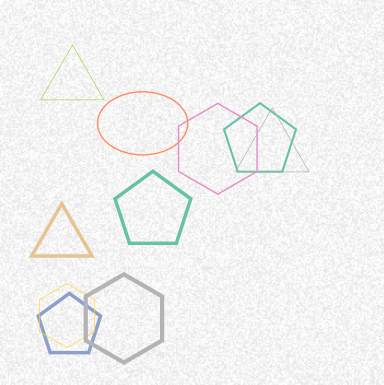[{"shape": "pentagon", "thickness": 1.5, "radius": 0.49, "center": [0.675, 0.634]}, {"shape": "pentagon", "thickness": 2.5, "radius": 0.52, "center": [0.397, 0.452]}, {"shape": "oval", "thickness": 1, "radius": 0.59, "center": [0.37, 0.68]}, {"shape": "pentagon", "thickness": 2.5, "radius": 0.43, "center": [0.18, 0.153]}, {"shape": "hexagon", "thickness": 1, "radius": 0.59, "center": [0.566, 0.614]}, {"shape": "triangle", "thickness": 0.5, "radius": 0.47, "center": [0.188, 0.788]}, {"shape": "hexagon", "thickness": 0.5, "radius": 0.42, "center": [0.174, 0.18]}, {"shape": "triangle", "thickness": 2.5, "radius": 0.45, "center": [0.161, 0.38]}, {"shape": "triangle", "thickness": 0.5, "radius": 0.55, "center": [0.707, 0.609]}, {"shape": "hexagon", "thickness": 3, "radius": 0.57, "center": [0.322, 0.173]}]